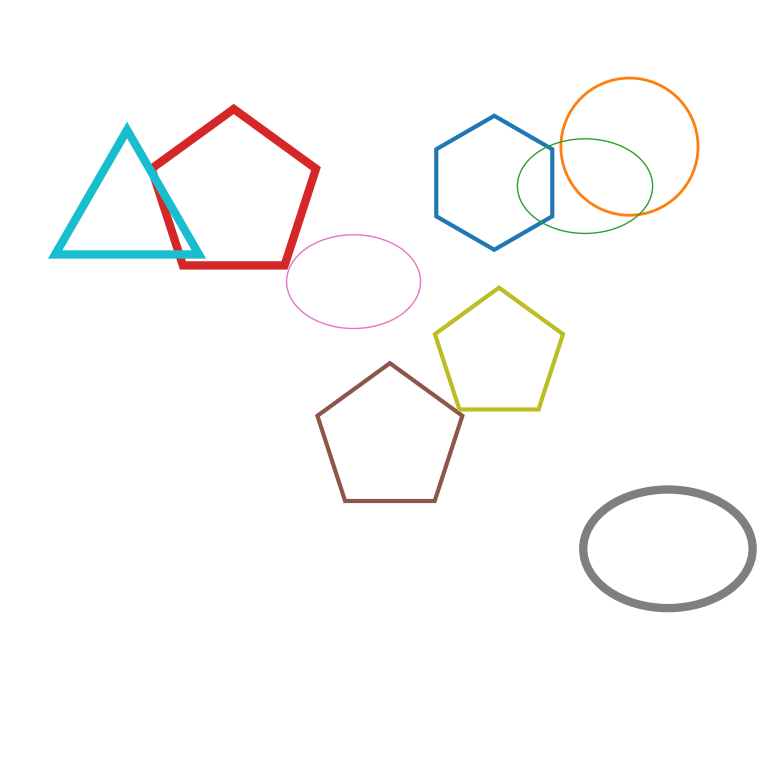[{"shape": "hexagon", "thickness": 1.5, "radius": 0.44, "center": [0.642, 0.763]}, {"shape": "circle", "thickness": 1, "radius": 0.45, "center": [0.817, 0.81]}, {"shape": "oval", "thickness": 0.5, "radius": 0.44, "center": [0.76, 0.758]}, {"shape": "pentagon", "thickness": 3, "radius": 0.56, "center": [0.304, 0.746]}, {"shape": "pentagon", "thickness": 1.5, "radius": 0.49, "center": [0.506, 0.429]}, {"shape": "oval", "thickness": 0.5, "radius": 0.43, "center": [0.459, 0.634]}, {"shape": "oval", "thickness": 3, "radius": 0.55, "center": [0.867, 0.287]}, {"shape": "pentagon", "thickness": 1.5, "radius": 0.44, "center": [0.648, 0.539]}, {"shape": "triangle", "thickness": 3, "radius": 0.54, "center": [0.165, 0.723]}]